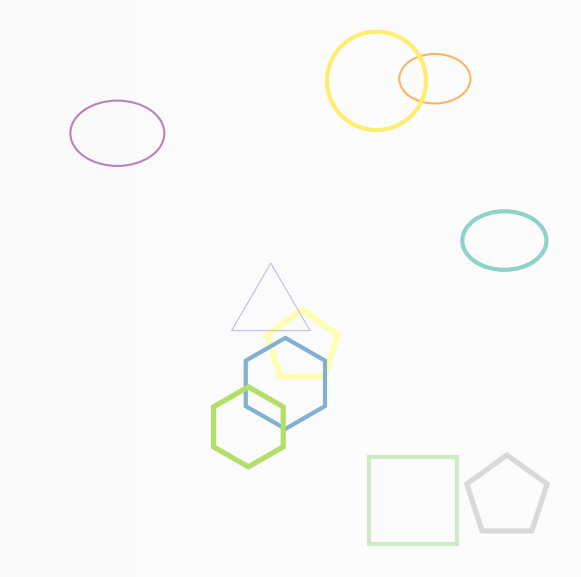[{"shape": "oval", "thickness": 2, "radius": 0.36, "center": [0.868, 0.583]}, {"shape": "pentagon", "thickness": 3, "radius": 0.32, "center": [0.52, 0.399]}, {"shape": "triangle", "thickness": 0.5, "radius": 0.39, "center": [0.466, 0.466]}, {"shape": "hexagon", "thickness": 2, "radius": 0.39, "center": [0.491, 0.335]}, {"shape": "oval", "thickness": 1, "radius": 0.31, "center": [0.748, 0.863]}, {"shape": "hexagon", "thickness": 2.5, "radius": 0.35, "center": [0.427, 0.26]}, {"shape": "pentagon", "thickness": 2.5, "radius": 0.36, "center": [0.872, 0.138]}, {"shape": "oval", "thickness": 1, "radius": 0.4, "center": [0.202, 0.768]}, {"shape": "square", "thickness": 2, "radius": 0.38, "center": [0.711, 0.132]}, {"shape": "circle", "thickness": 2, "radius": 0.43, "center": [0.648, 0.859]}]